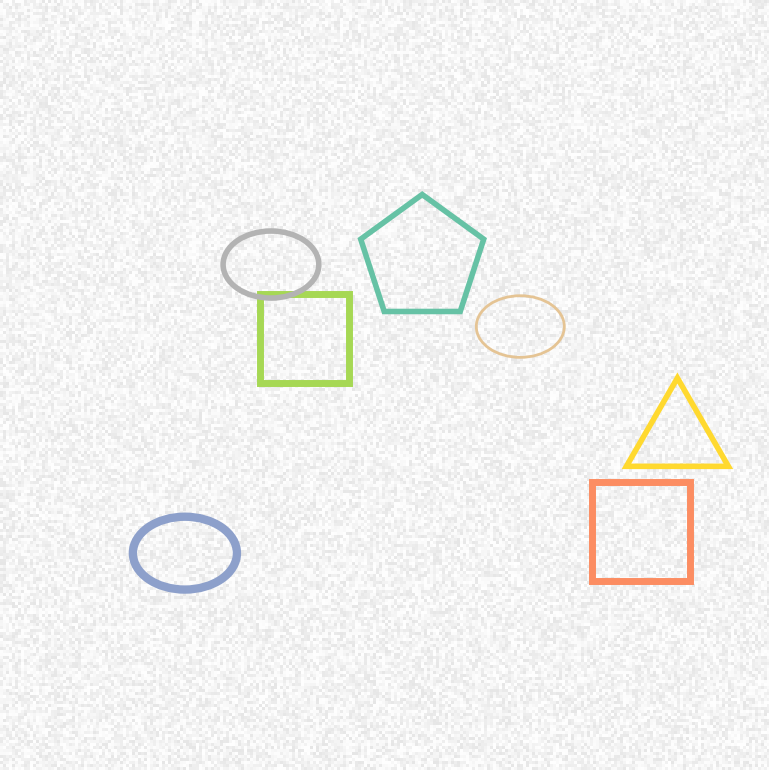[{"shape": "pentagon", "thickness": 2, "radius": 0.42, "center": [0.548, 0.663]}, {"shape": "square", "thickness": 2.5, "radius": 0.32, "center": [0.832, 0.31]}, {"shape": "oval", "thickness": 3, "radius": 0.34, "center": [0.24, 0.282]}, {"shape": "square", "thickness": 2.5, "radius": 0.29, "center": [0.395, 0.561]}, {"shape": "triangle", "thickness": 2, "radius": 0.38, "center": [0.88, 0.433]}, {"shape": "oval", "thickness": 1, "radius": 0.29, "center": [0.676, 0.576]}, {"shape": "oval", "thickness": 2, "radius": 0.31, "center": [0.352, 0.656]}]